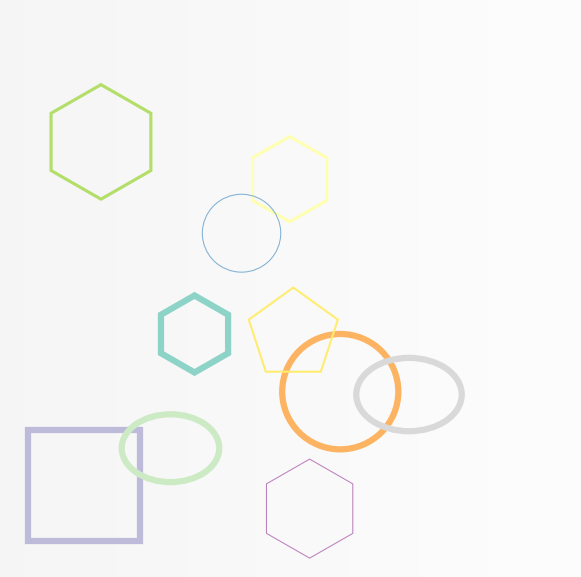[{"shape": "hexagon", "thickness": 3, "radius": 0.33, "center": [0.335, 0.421]}, {"shape": "hexagon", "thickness": 1.5, "radius": 0.37, "center": [0.498, 0.689]}, {"shape": "square", "thickness": 3, "radius": 0.48, "center": [0.144, 0.159]}, {"shape": "circle", "thickness": 0.5, "radius": 0.34, "center": [0.416, 0.595]}, {"shape": "circle", "thickness": 3, "radius": 0.5, "center": [0.585, 0.321]}, {"shape": "hexagon", "thickness": 1.5, "radius": 0.5, "center": [0.174, 0.753]}, {"shape": "oval", "thickness": 3, "radius": 0.45, "center": [0.704, 0.316]}, {"shape": "hexagon", "thickness": 0.5, "radius": 0.43, "center": [0.533, 0.118]}, {"shape": "oval", "thickness": 3, "radius": 0.42, "center": [0.293, 0.223]}, {"shape": "pentagon", "thickness": 1, "radius": 0.4, "center": [0.505, 0.421]}]